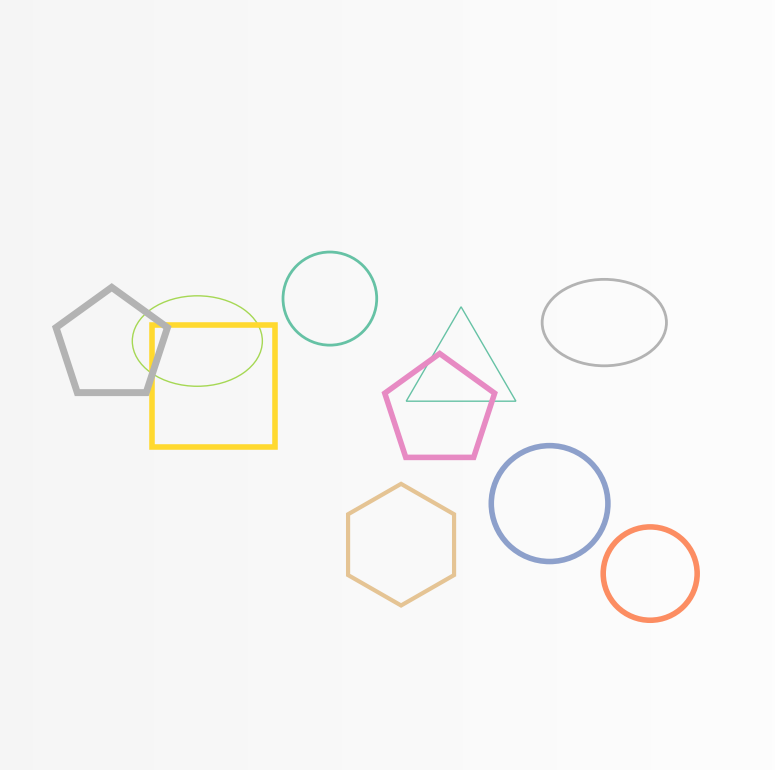[{"shape": "circle", "thickness": 1, "radius": 0.3, "center": [0.426, 0.612]}, {"shape": "triangle", "thickness": 0.5, "radius": 0.41, "center": [0.595, 0.52]}, {"shape": "circle", "thickness": 2, "radius": 0.3, "center": [0.839, 0.255]}, {"shape": "circle", "thickness": 2, "radius": 0.38, "center": [0.709, 0.346]}, {"shape": "pentagon", "thickness": 2, "radius": 0.37, "center": [0.567, 0.466]}, {"shape": "oval", "thickness": 0.5, "radius": 0.42, "center": [0.255, 0.557]}, {"shape": "square", "thickness": 2, "radius": 0.4, "center": [0.276, 0.498]}, {"shape": "hexagon", "thickness": 1.5, "radius": 0.39, "center": [0.518, 0.293]}, {"shape": "pentagon", "thickness": 2.5, "radius": 0.38, "center": [0.144, 0.551]}, {"shape": "oval", "thickness": 1, "radius": 0.4, "center": [0.78, 0.581]}]